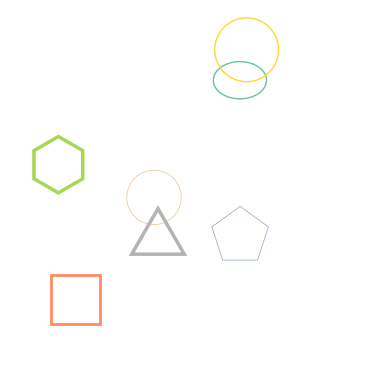[{"shape": "oval", "thickness": 1, "radius": 0.35, "center": [0.623, 0.792]}, {"shape": "square", "thickness": 2, "radius": 0.32, "center": [0.196, 0.222]}, {"shape": "pentagon", "thickness": 0.5, "radius": 0.39, "center": [0.624, 0.387]}, {"shape": "hexagon", "thickness": 2.5, "radius": 0.37, "center": [0.152, 0.572]}, {"shape": "circle", "thickness": 1, "radius": 0.41, "center": [0.641, 0.871]}, {"shape": "circle", "thickness": 0.5, "radius": 0.35, "center": [0.4, 0.487]}, {"shape": "triangle", "thickness": 2.5, "radius": 0.39, "center": [0.41, 0.379]}]